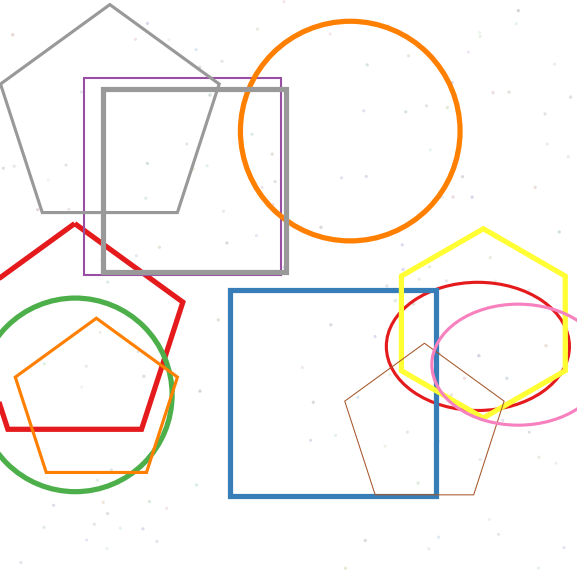[{"shape": "pentagon", "thickness": 2.5, "radius": 0.98, "center": [0.129, 0.415]}, {"shape": "oval", "thickness": 1.5, "radius": 0.79, "center": [0.828, 0.399]}, {"shape": "square", "thickness": 2.5, "radius": 0.89, "center": [0.577, 0.318]}, {"shape": "circle", "thickness": 2.5, "radius": 0.84, "center": [0.13, 0.315]}, {"shape": "square", "thickness": 1, "radius": 0.85, "center": [0.317, 0.693]}, {"shape": "circle", "thickness": 2.5, "radius": 0.95, "center": [0.606, 0.772]}, {"shape": "pentagon", "thickness": 1.5, "radius": 0.74, "center": [0.167, 0.3]}, {"shape": "hexagon", "thickness": 2.5, "radius": 0.82, "center": [0.837, 0.439]}, {"shape": "pentagon", "thickness": 0.5, "radius": 0.73, "center": [0.735, 0.26]}, {"shape": "oval", "thickness": 1.5, "radius": 0.75, "center": [0.897, 0.368]}, {"shape": "pentagon", "thickness": 1.5, "radius": 1.0, "center": [0.19, 0.792]}, {"shape": "square", "thickness": 2.5, "radius": 0.79, "center": [0.337, 0.687]}]